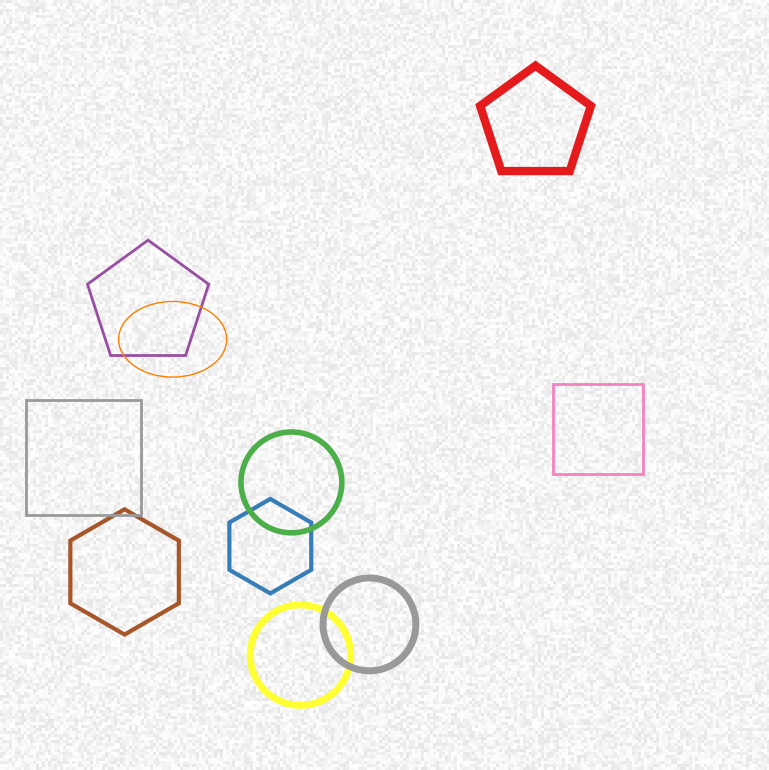[{"shape": "pentagon", "thickness": 3, "radius": 0.38, "center": [0.695, 0.839]}, {"shape": "hexagon", "thickness": 1.5, "radius": 0.31, "center": [0.351, 0.291]}, {"shape": "circle", "thickness": 2, "radius": 0.33, "center": [0.378, 0.374]}, {"shape": "pentagon", "thickness": 1, "radius": 0.41, "center": [0.192, 0.605]}, {"shape": "oval", "thickness": 0.5, "radius": 0.35, "center": [0.224, 0.559]}, {"shape": "circle", "thickness": 2.5, "radius": 0.33, "center": [0.39, 0.149]}, {"shape": "hexagon", "thickness": 1.5, "radius": 0.41, "center": [0.162, 0.257]}, {"shape": "square", "thickness": 1, "radius": 0.29, "center": [0.777, 0.443]}, {"shape": "circle", "thickness": 2.5, "radius": 0.3, "center": [0.48, 0.189]}, {"shape": "square", "thickness": 1, "radius": 0.37, "center": [0.109, 0.405]}]